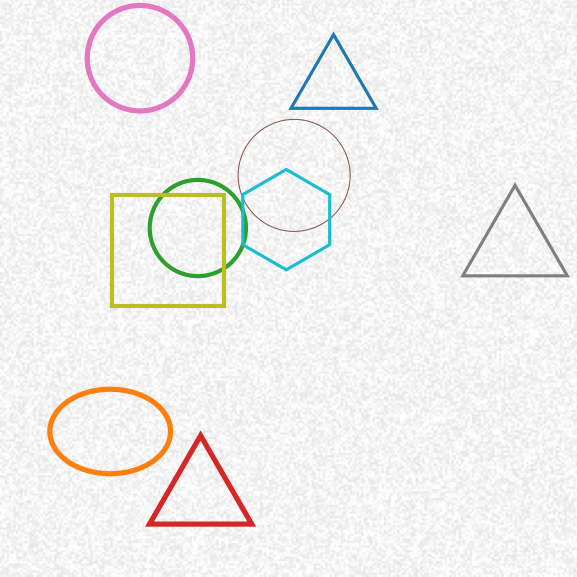[{"shape": "triangle", "thickness": 1.5, "radius": 0.43, "center": [0.578, 0.854]}, {"shape": "oval", "thickness": 2.5, "radius": 0.52, "center": [0.191, 0.252]}, {"shape": "circle", "thickness": 2, "radius": 0.42, "center": [0.343, 0.604]}, {"shape": "triangle", "thickness": 2.5, "radius": 0.51, "center": [0.347, 0.143]}, {"shape": "circle", "thickness": 0.5, "radius": 0.49, "center": [0.509, 0.695]}, {"shape": "circle", "thickness": 2.5, "radius": 0.46, "center": [0.242, 0.898]}, {"shape": "triangle", "thickness": 1.5, "radius": 0.52, "center": [0.892, 0.574]}, {"shape": "square", "thickness": 2, "radius": 0.48, "center": [0.291, 0.565]}, {"shape": "hexagon", "thickness": 1.5, "radius": 0.43, "center": [0.496, 0.619]}]